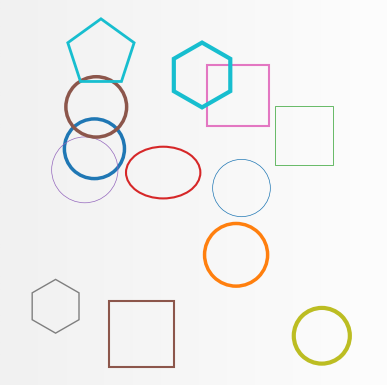[{"shape": "circle", "thickness": 2.5, "radius": 0.39, "center": [0.244, 0.614]}, {"shape": "circle", "thickness": 0.5, "radius": 0.37, "center": [0.623, 0.512]}, {"shape": "circle", "thickness": 2.5, "radius": 0.41, "center": [0.609, 0.338]}, {"shape": "square", "thickness": 0.5, "radius": 0.38, "center": [0.785, 0.648]}, {"shape": "oval", "thickness": 1.5, "radius": 0.48, "center": [0.421, 0.552]}, {"shape": "circle", "thickness": 0.5, "radius": 0.43, "center": [0.219, 0.559]}, {"shape": "square", "thickness": 1.5, "radius": 0.42, "center": [0.365, 0.132]}, {"shape": "circle", "thickness": 2.5, "radius": 0.39, "center": [0.248, 0.722]}, {"shape": "square", "thickness": 1.5, "radius": 0.4, "center": [0.613, 0.752]}, {"shape": "hexagon", "thickness": 1, "radius": 0.35, "center": [0.143, 0.204]}, {"shape": "circle", "thickness": 3, "radius": 0.36, "center": [0.83, 0.128]}, {"shape": "hexagon", "thickness": 3, "radius": 0.42, "center": [0.521, 0.805]}, {"shape": "pentagon", "thickness": 2, "radius": 0.45, "center": [0.261, 0.861]}]